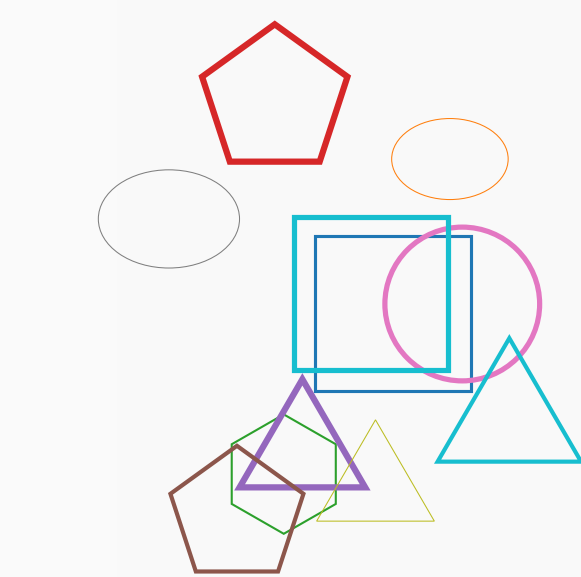[{"shape": "square", "thickness": 1.5, "radius": 0.67, "center": [0.675, 0.457]}, {"shape": "oval", "thickness": 0.5, "radius": 0.5, "center": [0.774, 0.724]}, {"shape": "hexagon", "thickness": 1, "radius": 0.52, "center": [0.488, 0.178]}, {"shape": "pentagon", "thickness": 3, "radius": 0.66, "center": [0.473, 0.826]}, {"shape": "triangle", "thickness": 3, "radius": 0.62, "center": [0.52, 0.218]}, {"shape": "pentagon", "thickness": 2, "radius": 0.6, "center": [0.408, 0.107]}, {"shape": "circle", "thickness": 2.5, "radius": 0.67, "center": [0.795, 0.473]}, {"shape": "oval", "thickness": 0.5, "radius": 0.61, "center": [0.291, 0.62]}, {"shape": "triangle", "thickness": 0.5, "radius": 0.58, "center": [0.646, 0.155]}, {"shape": "square", "thickness": 2.5, "radius": 0.66, "center": [0.639, 0.491]}, {"shape": "triangle", "thickness": 2, "radius": 0.71, "center": [0.876, 0.271]}]